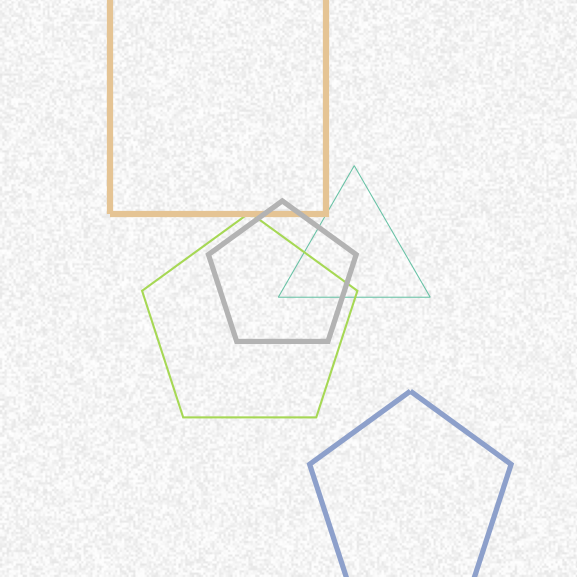[{"shape": "triangle", "thickness": 0.5, "radius": 0.76, "center": [0.613, 0.56]}, {"shape": "pentagon", "thickness": 2.5, "radius": 0.92, "center": [0.711, 0.138]}, {"shape": "pentagon", "thickness": 1, "radius": 0.98, "center": [0.432, 0.435]}, {"shape": "square", "thickness": 3, "radius": 0.93, "center": [0.378, 0.816]}, {"shape": "pentagon", "thickness": 2.5, "radius": 0.67, "center": [0.489, 0.517]}]